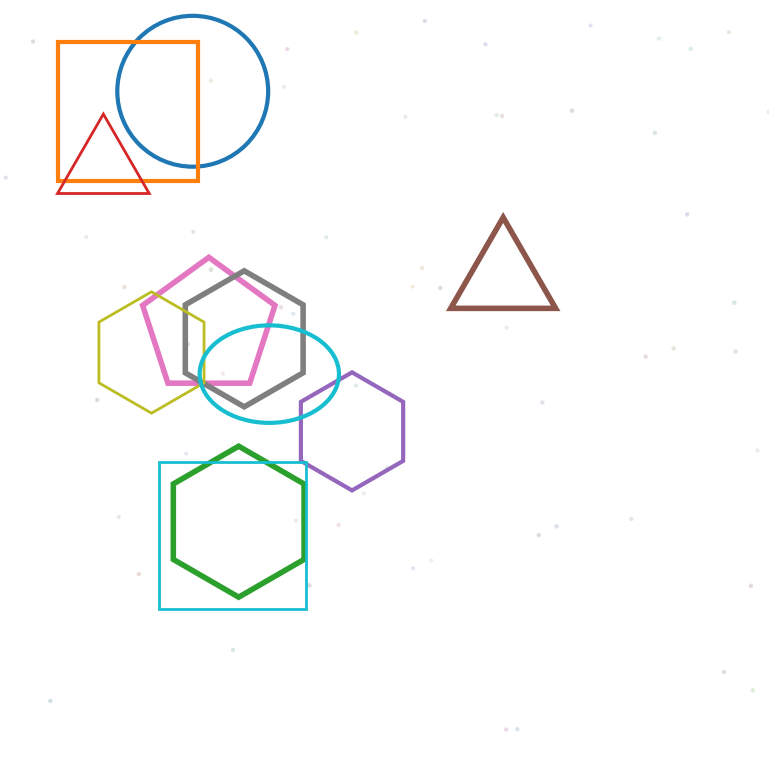[{"shape": "circle", "thickness": 1.5, "radius": 0.49, "center": [0.25, 0.881]}, {"shape": "square", "thickness": 1.5, "radius": 0.45, "center": [0.166, 0.855]}, {"shape": "hexagon", "thickness": 2, "radius": 0.49, "center": [0.31, 0.322]}, {"shape": "triangle", "thickness": 1, "radius": 0.34, "center": [0.134, 0.783]}, {"shape": "hexagon", "thickness": 1.5, "radius": 0.38, "center": [0.457, 0.44]}, {"shape": "triangle", "thickness": 2, "radius": 0.39, "center": [0.653, 0.639]}, {"shape": "pentagon", "thickness": 2, "radius": 0.45, "center": [0.271, 0.575]}, {"shape": "hexagon", "thickness": 2, "radius": 0.44, "center": [0.317, 0.56]}, {"shape": "hexagon", "thickness": 1, "radius": 0.39, "center": [0.197, 0.542]}, {"shape": "oval", "thickness": 1.5, "radius": 0.45, "center": [0.35, 0.514]}, {"shape": "square", "thickness": 1, "radius": 0.47, "center": [0.302, 0.304]}]